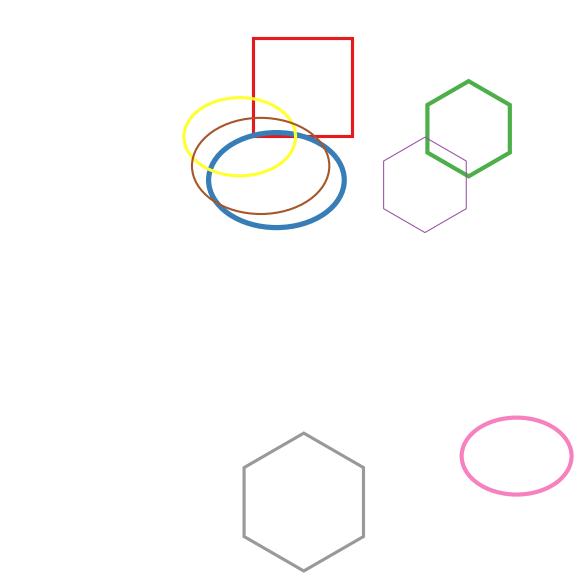[{"shape": "square", "thickness": 1.5, "radius": 0.42, "center": [0.524, 0.848]}, {"shape": "oval", "thickness": 2.5, "radius": 0.59, "center": [0.479, 0.687]}, {"shape": "hexagon", "thickness": 2, "radius": 0.41, "center": [0.811, 0.776]}, {"shape": "hexagon", "thickness": 0.5, "radius": 0.41, "center": [0.736, 0.679]}, {"shape": "oval", "thickness": 1.5, "radius": 0.48, "center": [0.415, 0.762]}, {"shape": "oval", "thickness": 1, "radius": 0.59, "center": [0.451, 0.712]}, {"shape": "oval", "thickness": 2, "radius": 0.48, "center": [0.895, 0.209]}, {"shape": "hexagon", "thickness": 1.5, "radius": 0.6, "center": [0.526, 0.13]}]